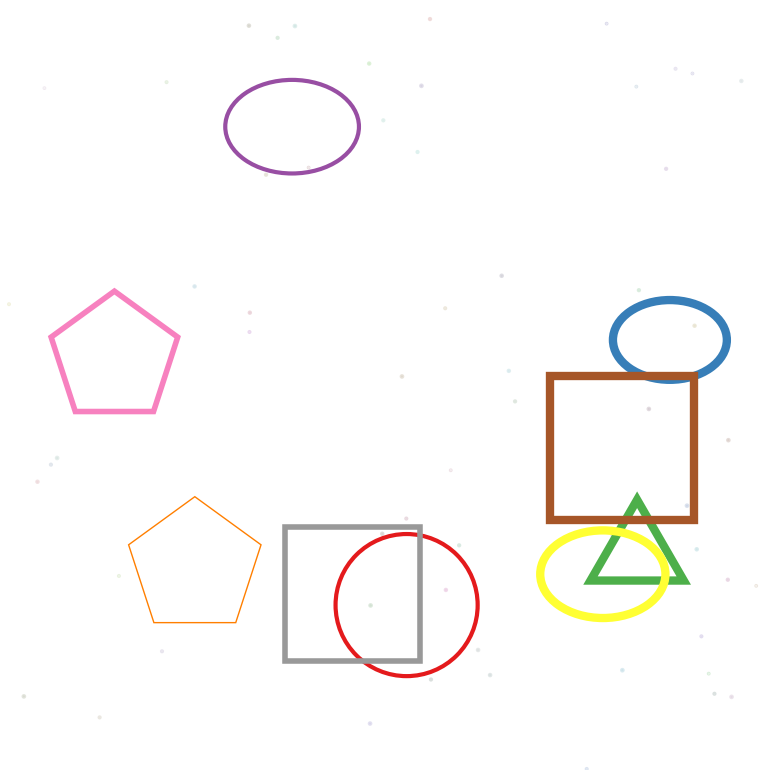[{"shape": "circle", "thickness": 1.5, "radius": 0.46, "center": [0.528, 0.214]}, {"shape": "oval", "thickness": 3, "radius": 0.37, "center": [0.87, 0.559]}, {"shape": "triangle", "thickness": 3, "radius": 0.35, "center": [0.827, 0.281]}, {"shape": "oval", "thickness": 1.5, "radius": 0.43, "center": [0.379, 0.835]}, {"shape": "pentagon", "thickness": 0.5, "radius": 0.45, "center": [0.253, 0.265]}, {"shape": "oval", "thickness": 3, "radius": 0.41, "center": [0.783, 0.254]}, {"shape": "square", "thickness": 3, "radius": 0.47, "center": [0.807, 0.419]}, {"shape": "pentagon", "thickness": 2, "radius": 0.43, "center": [0.149, 0.535]}, {"shape": "square", "thickness": 2, "radius": 0.44, "center": [0.458, 0.229]}]